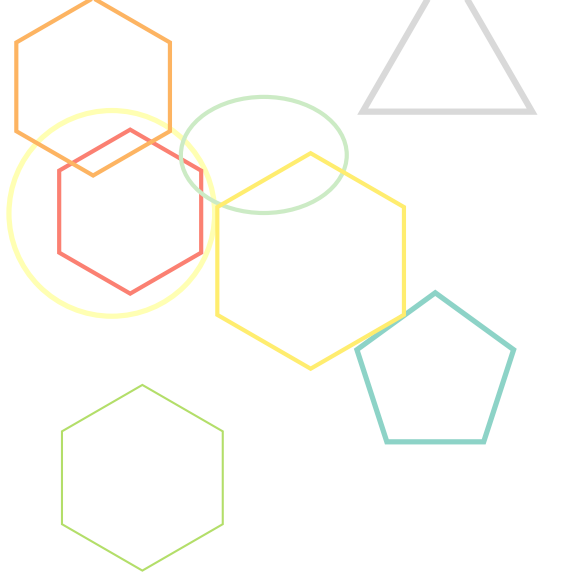[{"shape": "pentagon", "thickness": 2.5, "radius": 0.71, "center": [0.754, 0.349]}, {"shape": "circle", "thickness": 2.5, "radius": 0.89, "center": [0.194, 0.63]}, {"shape": "hexagon", "thickness": 2, "radius": 0.71, "center": [0.225, 0.633]}, {"shape": "hexagon", "thickness": 2, "radius": 0.77, "center": [0.161, 0.849]}, {"shape": "hexagon", "thickness": 1, "radius": 0.8, "center": [0.247, 0.172]}, {"shape": "triangle", "thickness": 3, "radius": 0.85, "center": [0.775, 0.89]}, {"shape": "oval", "thickness": 2, "radius": 0.72, "center": [0.457, 0.731]}, {"shape": "hexagon", "thickness": 2, "radius": 0.93, "center": [0.538, 0.547]}]